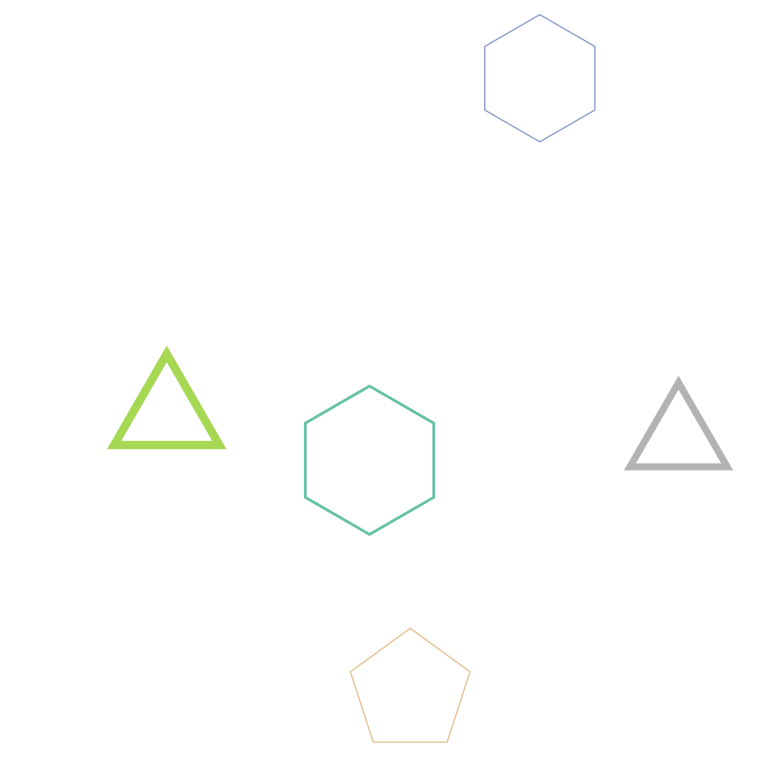[{"shape": "hexagon", "thickness": 1, "radius": 0.48, "center": [0.48, 0.402]}, {"shape": "hexagon", "thickness": 0.5, "radius": 0.41, "center": [0.701, 0.898]}, {"shape": "triangle", "thickness": 3, "radius": 0.39, "center": [0.217, 0.461]}, {"shape": "pentagon", "thickness": 0.5, "radius": 0.41, "center": [0.533, 0.102]}, {"shape": "triangle", "thickness": 2.5, "radius": 0.36, "center": [0.881, 0.43]}]